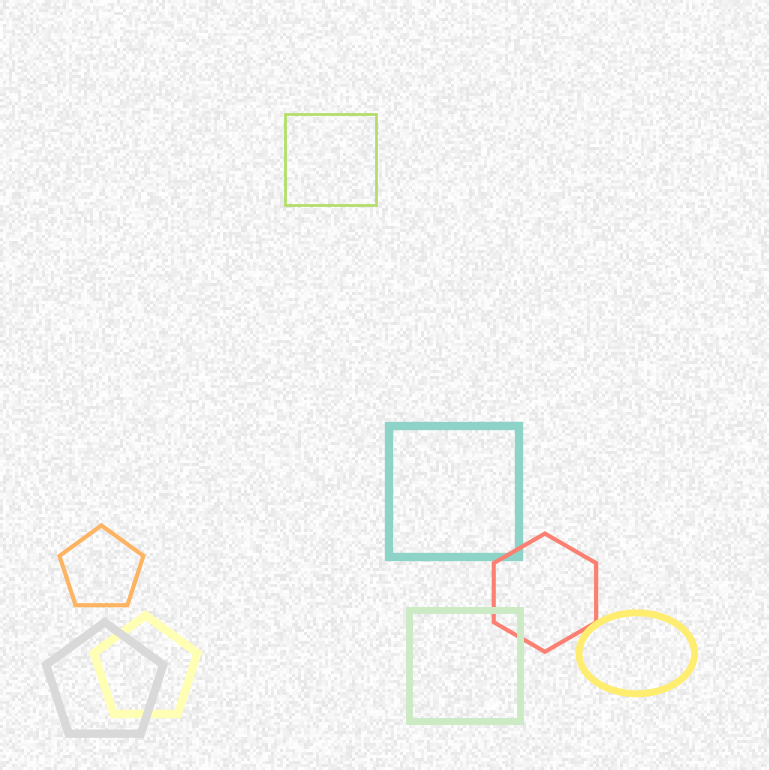[{"shape": "square", "thickness": 3, "radius": 0.42, "center": [0.59, 0.362]}, {"shape": "pentagon", "thickness": 3, "radius": 0.35, "center": [0.189, 0.13]}, {"shape": "hexagon", "thickness": 1.5, "radius": 0.38, "center": [0.708, 0.23]}, {"shape": "pentagon", "thickness": 1.5, "radius": 0.29, "center": [0.132, 0.26]}, {"shape": "square", "thickness": 1, "radius": 0.29, "center": [0.429, 0.793]}, {"shape": "pentagon", "thickness": 3, "radius": 0.4, "center": [0.136, 0.112]}, {"shape": "square", "thickness": 2.5, "radius": 0.36, "center": [0.603, 0.136]}, {"shape": "oval", "thickness": 2.5, "radius": 0.38, "center": [0.827, 0.152]}]